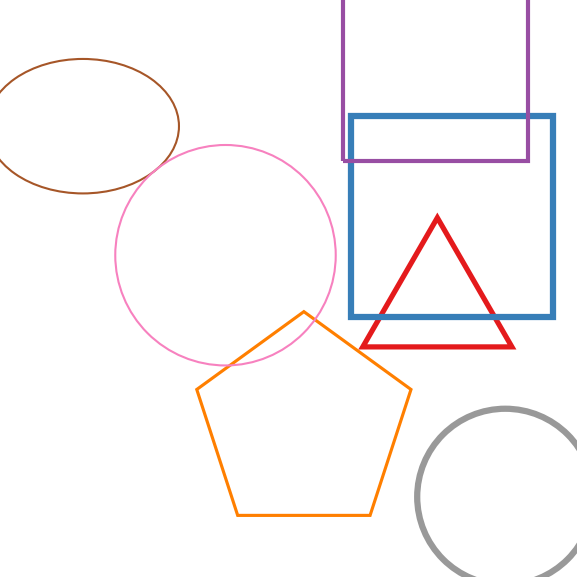[{"shape": "triangle", "thickness": 2.5, "radius": 0.75, "center": [0.757, 0.473]}, {"shape": "square", "thickness": 3, "radius": 0.87, "center": [0.783, 0.625]}, {"shape": "square", "thickness": 2, "radius": 0.8, "center": [0.754, 0.881]}, {"shape": "pentagon", "thickness": 1.5, "radius": 0.98, "center": [0.526, 0.264]}, {"shape": "oval", "thickness": 1, "radius": 0.83, "center": [0.144, 0.781]}, {"shape": "circle", "thickness": 1, "radius": 0.95, "center": [0.39, 0.557]}, {"shape": "circle", "thickness": 3, "radius": 0.76, "center": [0.875, 0.139]}]